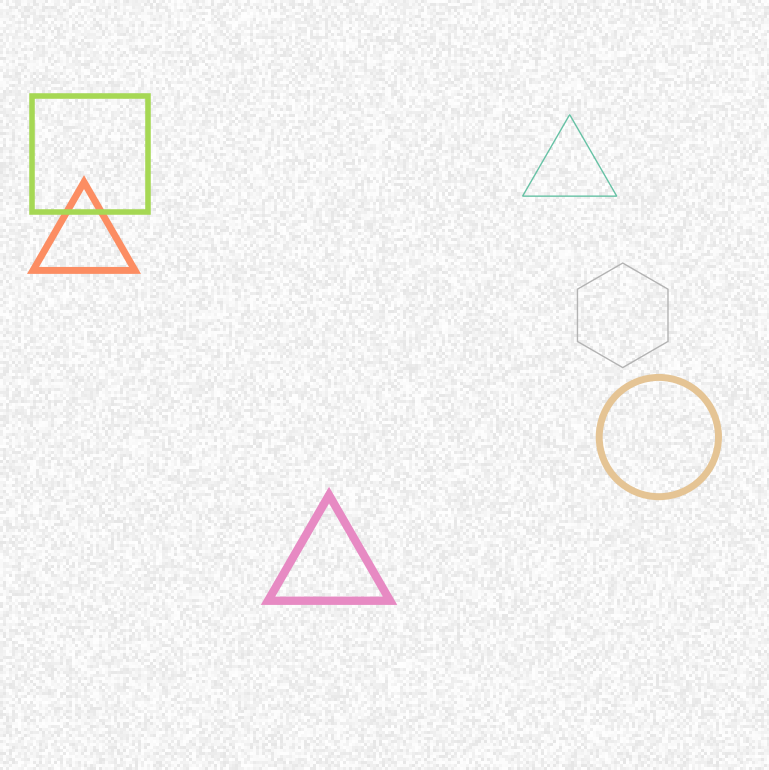[{"shape": "triangle", "thickness": 0.5, "radius": 0.35, "center": [0.74, 0.781]}, {"shape": "triangle", "thickness": 2.5, "radius": 0.38, "center": [0.109, 0.687]}, {"shape": "triangle", "thickness": 3, "radius": 0.46, "center": [0.427, 0.266]}, {"shape": "square", "thickness": 2, "radius": 0.38, "center": [0.117, 0.8]}, {"shape": "circle", "thickness": 2.5, "radius": 0.39, "center": [0.856, 0.432]}, {"shape": "hexagon", "thickness": 0.5, "radius": 0.34, "center": [0.809, 0.59]}]